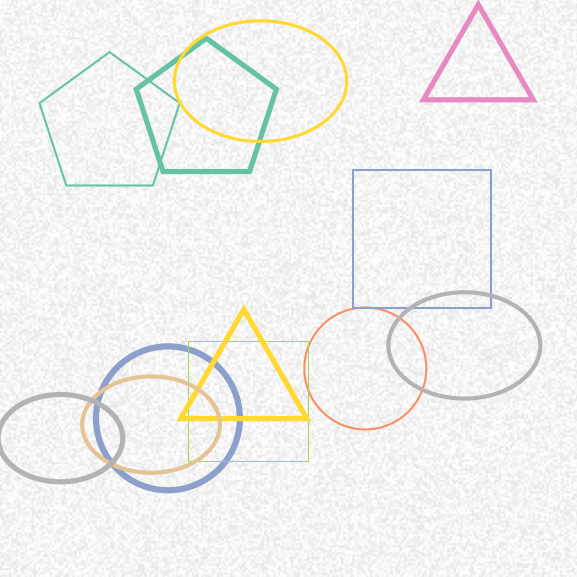[{"shape": "pentagon", "thickness": 1, "radius": 0.64, "center": [0.19, 0.781]}, {"shape": "pentagon", "thickness": 2.5, "radius": 0.64, "center": [0.357, 0.805]}, {"shape": "circle", "thickness": 1, "radius": 0.53, "center": [0.633, 0.361]}, {"shape": "square", "thickness": 1, "radius": 0.6, "center": [0.731, 0.586]}, {"shape": "circle", "thickness": 3, "radius": 0.62, "center": [0.291, 0.275]}, {"shape": "triangle", "thickness": 2.5, "radius": 0.55, "center": [0.828, 0.881]}, {"shape": "square", "thickness": 0.5, "radius": 0.52, "center": [0.429, 0.305]}, {"shape": "oval", "thickness": 1.5, "radius": 0.75, "center": [0.451, 0.859]}, {"shape": "triangle", "thickness": 2.5, "radius": 0.63, "center": [0.422, 0.337]}, {"shape": "oval", "thickness": 2, "radius": 0.6, "center": [0.262, 0.264]}, {"shape": "oval", "thickness": 2, "radius": 0.66, "center": [0.804, 0.401]}, {"shape": "oval", "thickness": 2.5, "radius": 0.54, "center": [0.105, 0.24]}]